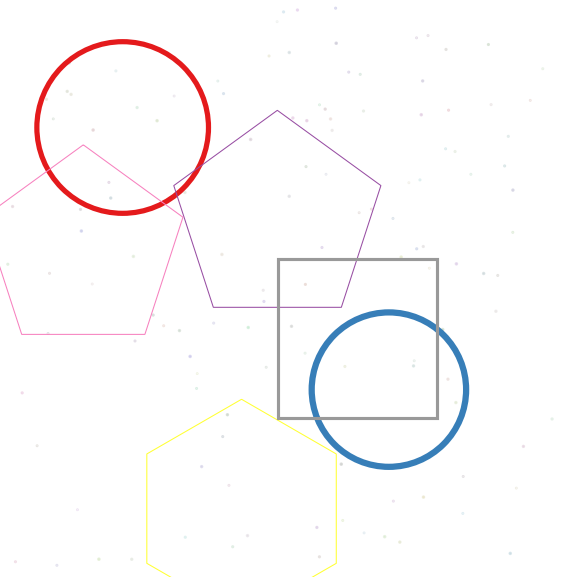[{"shape": "circle", "thickness": 2.5, "radius": 0.74, "center": [0.212, 0.778]}, {"shape": "circle", "thickness": 3, "radius": 0.67, "center": [0.673, 0.324]}, {"shape": "pentagon", "thickness": 0.5, "radius": 0.94, "center": [0.48, 0.62]}, {"shape": "hexagon", "thickness": 0.5, "radius": 0.95, "center": [0.418, 0.118]}, {"shape": "pentagon", "thickness": 0.5, "radius": 0.91, "center": [0.144, 0.567]}, {"shape": "square", "thickness": 1.5, "radius": 0.69, "center": [0.619, 0.413]}]